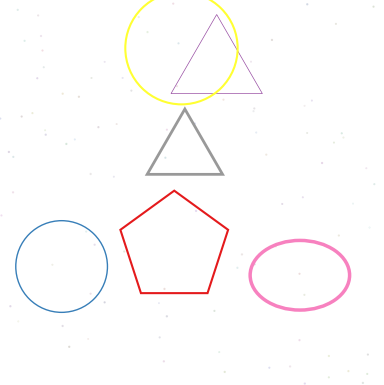[{"shape": "pentagon", "thickness": 1.5, "radius": 0.74, "center": [0.453, 0.358]}, {"shape": "circle", "thickness": 1, "radius": 0.6, "center": [0.16, 0.308]}, {"shape": "triangle", "thickness": 0.5, "radius": 0.69, "center": [0.563, 0.825]}, {"shape": "circle", "thickness": 1.5, "radius": 0.73, "center": [0.471, 0.875]}, {"shape": "oval", "thickness": 2.5, "radius": 0.65, "center": [0.779, 0.285]}, {"shape": "triangle", "thickness": 2, "radius": 0.57, "center": [0.48, 0.604]}]